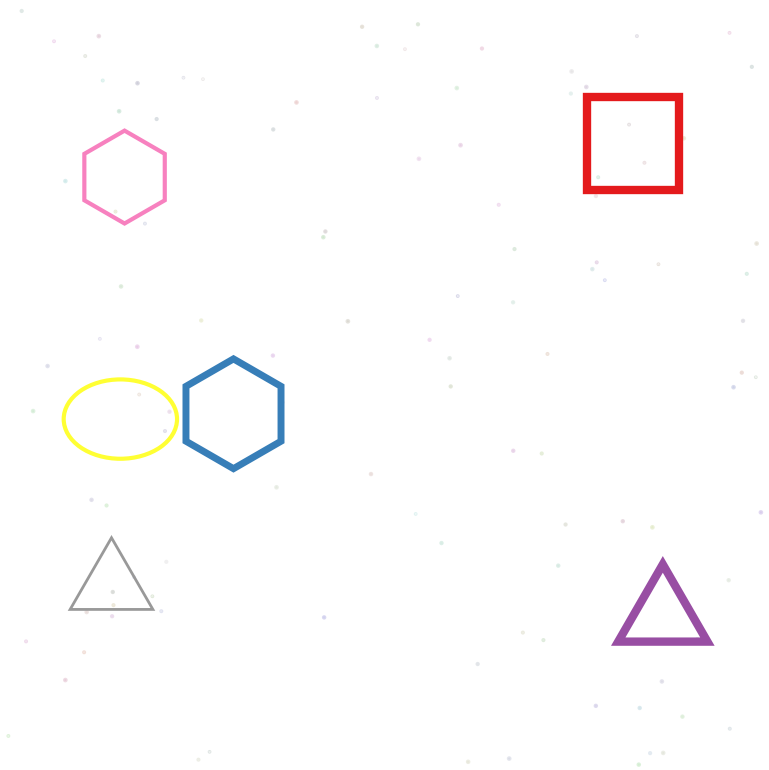[{"shape": "square", "thickness": 3, "radius": 0.3, "center": [0.822, 0.813]}, {"shape": "hexagon", "thickness": 2.5, "radius": 0.36, "center": [0.303, 0.463]}, {"shape": "triangle", "thickness": 3, "radius": 0.33, "center": [0.861, 0.2]}, {"shape": "oval", "thickness": 1.5, "radius": 0.37, "center": [0.156, 0.456]}, {"shape": "hexagon", "thickness": 1.5, "radius": 0.3, "center": [0.162, 0.77]}, {"shape": "triangle", "thickness": 1, "radius": 0.31, "center": [0.145, 0.24]}]